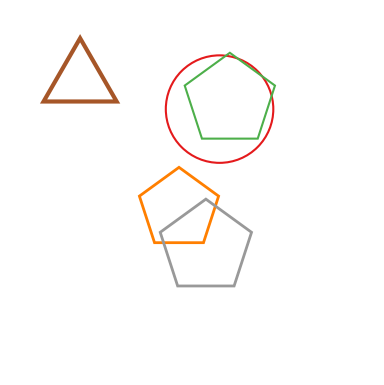[{"shape": "circle", "thickness": 1.5, "radius": 0.7, "center": [0.57, 0.717]}, {"shape": "pentagon", "thickness": 1.5, "radius": 0.62, "center": [0.597, 0.74]}, {"shape": "pentagon", "thickness": 2, "radius": 0.54, "center": [0.465, 0.457]}, {"shape": "triangle", "thickness": 3, "radius": 0.55, "center": [0.208, 0.791]}, {"shape": "pentagon", "thickness": 2, "radius": 0.62, "center": [0.535, 0.358]}]